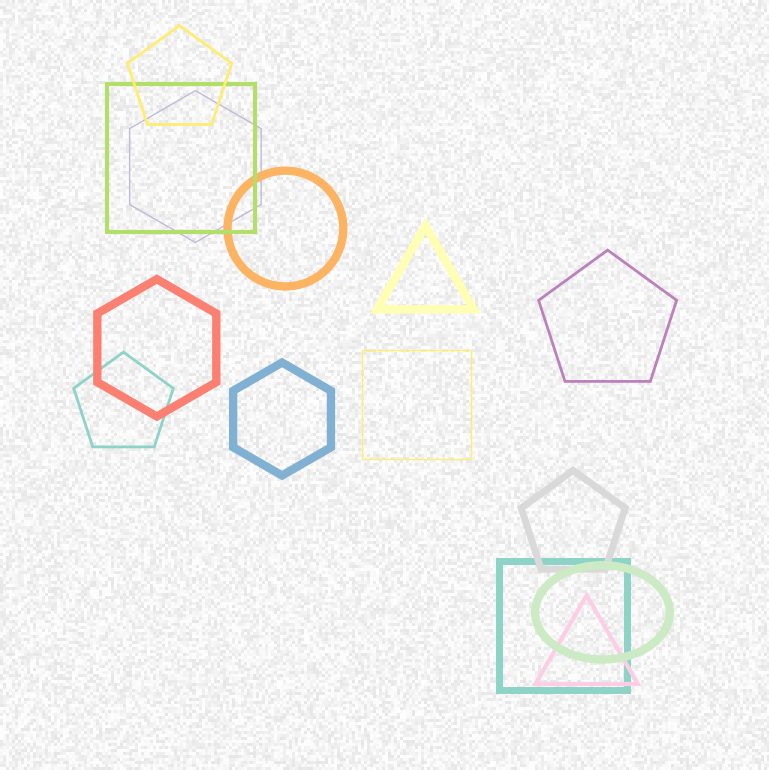[{"shape": "pentagon", "thickness": 1, "radius": 0.34, "center": [0.16, 0.475]}, {"shape": "square", "thickness": 2.5, "radius": 0.42, "center": [0.731, 0.188]}, {"shape": "triangle", "thickness": 3, "radius": 0.36, "center": [0.552, 0.634]}, {"shape": "hexagon", "thickness": 0.5, "radius": 0.49, "center": [0.254, 0.784]}, {"shape": "hexagon", "thickness": 3, "radius": 0.45, "center": [0.204, 0.548]}, {"shape": "hexagon", "thickness": 3, "radius": 0.37, "center": [0.366, 0.456]}, {"shape": "circle", "thickness": 3, "radius": 0.38, "center": [0.371, 0.703]}, {"shape": "square", "thickness": 1.5, "radius": 0.48, "center": [0.235, 0.795]}, {"shape": "triangle", "thickness": 1.5, "radius": 0.38, "center": [0.762, 0.15]}, {"shape": "pentagon", "thickness": 2.5, "radius": 0.35, "center": [0.744, 0.318]}, {"shape": "pentagon", "thickness": 1, "radius": 0.47, "center": [0.789, 0.581]}, {"shape": "oval", "thickness": 3, "radius": 0.44, "center": [0.782, 0.205]}, {"shape": "square", "thickness": 0.5, "radius": 0.35, "center": [0.541, 0.475]}, {"shape": "pentagon", "thickness": 1, "radius": 0.36, "center": [0.233, 0.896]}]